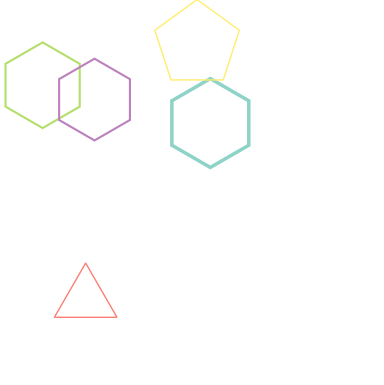[{"shape": "hexagon", "thickness": 2.5, "radius": 0.58, "center": [0.546, 0.68]}, {"shape": "triangle", "thickness": 1, "radius": 0.47, "center": [0.223, 0.223]}, {"shape": "hexagon", "thickness": 1.5, "radius": 0.56, "center": [0.111, 0.779]}, {"shape": "hexagon", "thickness": 1.5, "radius": 0.53, "center": [0.246, 0.741]}, {"shape": "pentagon", "thickness": 1, "radius": 0.58, "center": [0.512, 0.886]}]